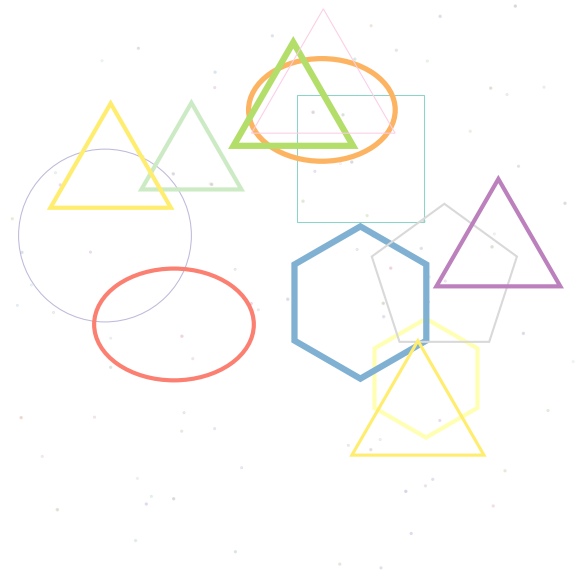[{"shape": "square", "thickness": 0.5, "radius": 0.55, "center": [0.624, 0.724]}, {"shape": "hexagon", "thickness": 2, "radius": 0.51, "center": [0.738, 0.344]}, {"shape": "circle", "thickness": 0.5, "radius": 0.75, "center": [0.182, 0.591]}, {"shape": "oval", "thickness": 2, "radius": 0.69, "center": [0.301, 0.437]}, {"shape": "hexagon", "thickness": 3, "radius": 0.66, "center": [0.624, 0.475]}, {"shape": "oval", "thickness": 2.5, "radius": 0.63, "center": [0.557, 0.809]}, {"shape": "triangle", "thickness": 3, "radius": 0.6, "center": [0.508, 0.806]}, {"shape": "triangle", "thickness": 0.5, "radius": 0.72, "center": [0.56, 0.84]}, {"shape": "pentagon", "thickness": 1, "radius": 0.66, "center": [0.769, 0.514]}, {"shape": "triangle", "thickness": 2, "radius": 0.62, "center": [0.863, 0.565]}, {"shape": "triangle", "thickness": 2, "radius": 0.5, "center": [0.331, 0.721]}, {"shape": "triangle", "thickness": 1.5, "radius": 0.66, "center": [0.724, 0.277]}, {"shape": "triangle", "thickness": 2, "radius": 0.6, "center": [0.192, 0.7]}]